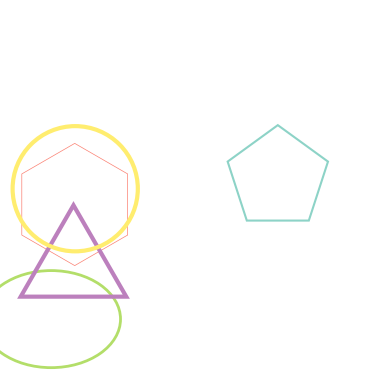[{"shape": "pentagon", "thickness": 1.5, "radius": 0.69, "center": [0.722, 0.538]}, {"shape": "hexagon", "thickness": 0.5, "radius": 0.79, "center": [0.194, 0.469]}, {"shape": "oval", "thickness": 2, "radius": 0.9, "center": [0.133, 0.171]}, {"shape": "triangle", "thickness": 3, "radius": 0.79, "center": [0.191, 0.309]}, {"shape": "circle", "thickness": 3, "radius": 0.81, "center": [0.195, 0.51]}]